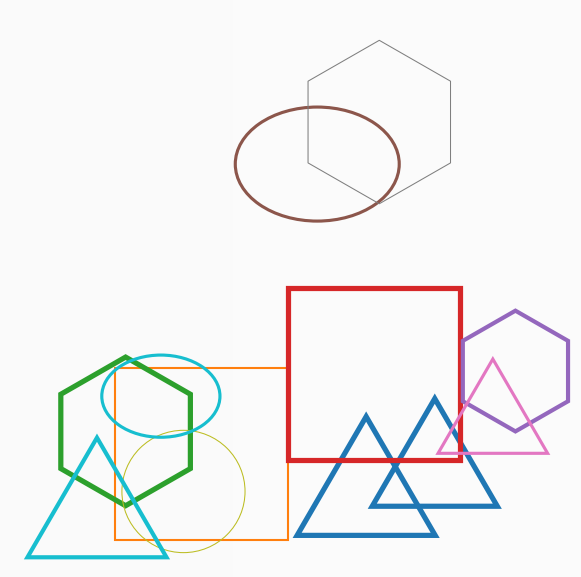[{"shape": "triangle", "thickness": 2.5, "radius": 0.69, "center": [0.63, 0.141]}, {"shape": "triangle", "thickness": 2.5, "radius": 0.62, "center": [0.748, 0.185]}, {"shape": "square", "thickness": 1, "radius": 0.74, "center": [0.347, 0.212]}, {"shape": "hexagon", "thickness": 2.5, "radius": 0.64, "center": [0.216, 0.252]}, {"shape": "square", "thickness": 2.5, "radius": 0.74, "center": [0.643, 0.352]}, {"shape": "hexagon", "thickness": 2, "radius": 0.52, "center": [0.887, 0.357]}, {"shape": "oval", "thickness": 1.5, "radius": 0.71, "center": [0.546, 0.715]}, {"shape": "triangle", "thickness": 1.5, "radius": 0.54, "center": [0.848, 0.269]}, {"shape": "hexagon", "thickness": 0.5, "radius": 0.71, "center": [0.653, 0.788]}, {"shape": "circle", "thickness": 0.5, "radius": 0.53, "center": [0.316, 0.148]}, {"shape": "triangle", "thickness": 2, "radius": 0.69, "center": [0.167, 0.103]}, {"shape": "oval", "thickness": 1.5, "radius": 0.51, "center": [0.277, 0.313]}]